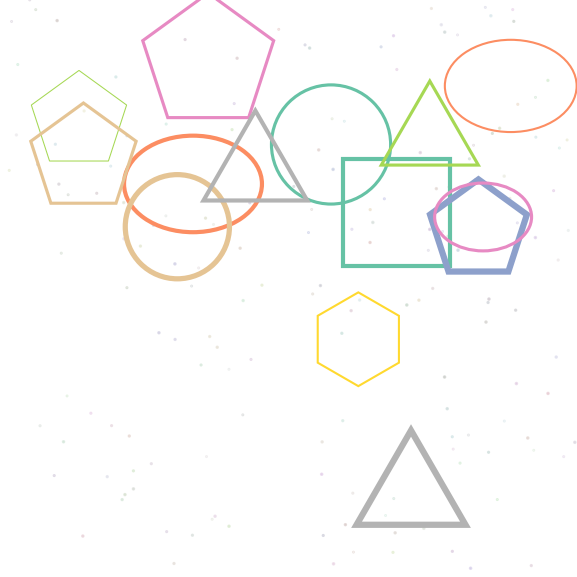[{"shape": "square", "thickness": 2, "radius": 0.47, "center": [0.686, 0.631]}, {"shape": "circle", "thickness": 1.5, "radius": 0.52, "center": [0.573, 0.749]}, {"shape": "oval", "thickness": 2, "radius": 0.6, "center": [0.334, 0.681]}, {"shape": "oval", "thickness": 1, "radius": 0.57, "center": [0.884, 0.85]}, {"shape": "pentagon", "thickness": 3, "radius": 0.44, "center": [0.828, 0.6]}, {"shape": "oval", "thickness": 1.5, "radius": 0.42, "center": [0.837, 0.623]}, {"shape": "pentagon", "thickness": 1.5, "radius": 0.6, "center": [0.361, 0.892]}, {"shape": "triangle", "thickness": 1.5, "radius": 0.49, "center": [0.744, 0.762]}, {"shape": "pentagon", "thickness": 0.5, "radius": 0.43, "center": [0.137, 0.79]}, {"shape": "hexagon", "thickness": 1, "radius": 0.41, "center": [0.62, 0.412]}, {"shape": "circle", "thickness": 2.5, "radius": 0.45, "center": [0.307, 0.607]}, {"shape": "pentagon", "thickness": 1.5, "radius": 0.48, "center": [0.145, 0.725]}, {"shape": "triangle", "thickness": 3, "radius": 0.54, "center": [0.712, 0.145]}, {"shape": "triangle", "thickness": 2, "radius": 0.52, "center": [0.442, 0.704]}]